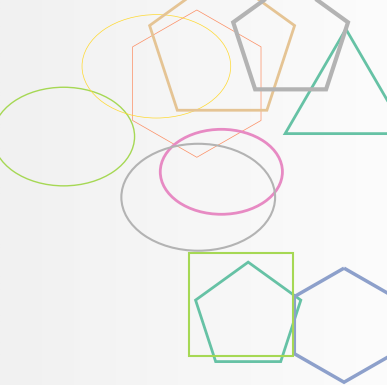[{"shape": "triangle", "thickness": 2, "radius": 0.91, "center": [0.893, 0.743]}, {"shape": "pentagon", "thickness": 2, "radius": 0.71, "center": [0.64, 0.176]}, {"shape": "hexagon", "thickness": 0.5, "radius": 0.96, "center": [0.508, 0.783]}, {"shape": "hexagon", "thickness": 2.5, "radius": 0.74, "center": [0.888, 0.155]}, {"shape": "oval", "thickness": 2, "radius": 0.79, "center": [0.571, 0.554]}, {"shape": "square", "thickness": 1.5, "radius": 0.67, "center": [0.621, 0.209]}, {"shape": "oval", "thickness": 1, "radius": 0.91, "center": [0.164, 0.645]}, {"shape": "oval", "thickness": 0.5, "radius": 0.96, "center": [0.404, 0.828]}, {"shape": "pentagon", "thickness": 2, "radius": 0.98, "center": [0.573, 0.873]}, {"shape": "pentagon", "thickness": 3, "radius": 0.78, "center": [0.75, 0.894]}, {"shape": "oval", "thickness": 1.5, "radius": 0.99, "center": [0.512, 0.488]}]